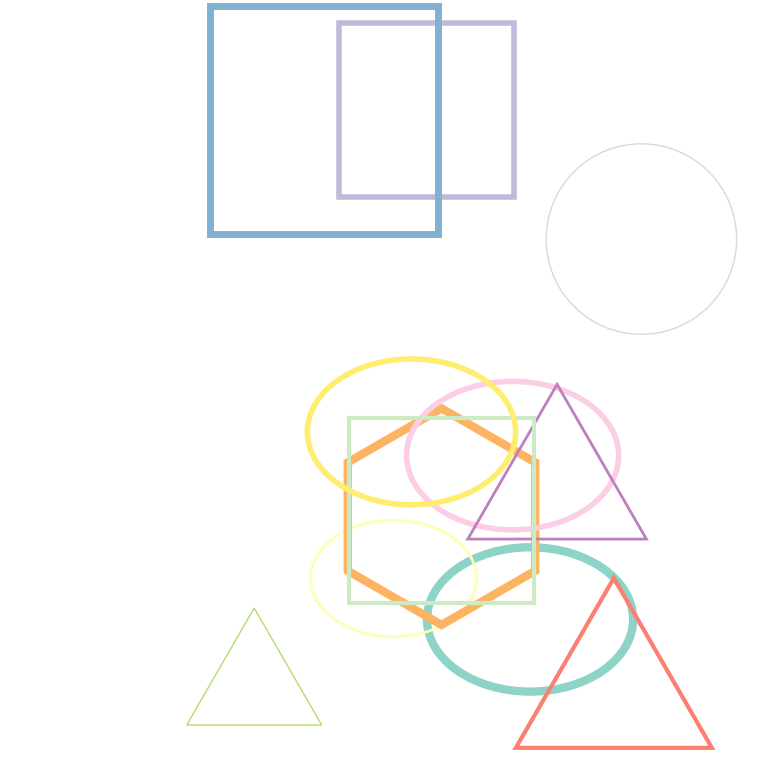[{"shape": "oval", "thickness": 3, "radius": 0.67, "center": [0.688, 0.196]}, {"shape": "oval", "thickness": 1, "radius": 0.54, "center": [0.511, 0.249]}, {"shape": "square", "thickness": 2, "radius": 0.57, "center": [0.554, 0.857]}, {"shape": "triangle", "thickness": 1.5, "radius": 0.74, "center": [0.797, 0.102]}, {"shape": "square", "thickness": 2.5, "radius": 0.74, "center": [0.421, 0.844]}, {"shape": "hexagon", "thickness": 3, "radius": 0.7, "center": [0.573, 0.329]}, {"shape": "triangle", "thickness": 0.5, "radius": 0.51, "center": [0.33, 0.109]}, {"shape": "oval", "thickness": 2, "radius": 0.69, "center": [0.666, 0.408]}, {"shape": "circle", "thickness": 0.5, "radius": 0.62, "center": [0.833, 0.69]}, {"shape": "triangle", "thickness": 1, "radius": 0.67, "center": [0.723, 0.367]}, {"shape": "square", "thickness": 1.5, "radius": 0.6, "center": [0.573, 0.337]}, {"shape": "oval", "thickness": 2, "radius": 0.68, "center": [0.534, 0.439]}]